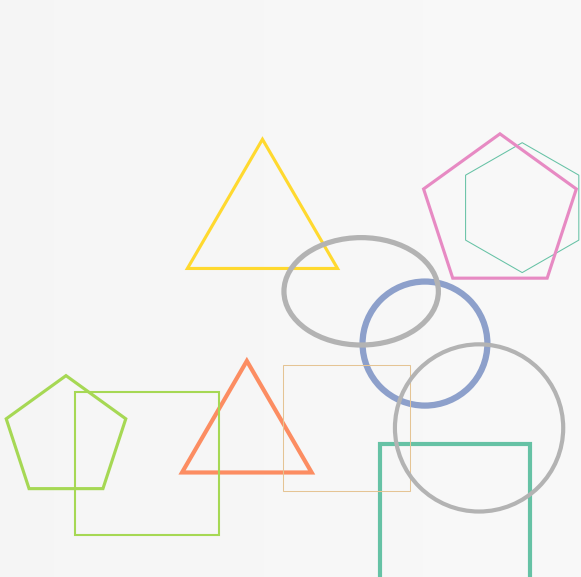[{"shape": "square", "thickness": 2, "radius": 0.65, "center": [0.783, 0.101]}, {"shape": "hexagon", "thickness": 0.5, "radius": 0.56, "center": [0.898, 0.64]}, {"shape": "triangle", "thickness": 2, "radius": 0.64, "center": [0.425, 0.245]}, {"shape": "circle", "thickness": 3, "radius": 0.54, "center": [0.731, 0.404]}, {"shape": "pentagon", "thickness": 1.5, "radius": 0.69, "center": [0.86, 0.629]}, {"shape": "pentagon", "thickness": 1.5, "radius": 0.54, "center": [0.114, 0.241]}, {"shape": "square", "thickness": 1, "radius": 0.62, "center": [0.254, 0.197]}, {"shape": "triangle", "thickness": 1.5, "radius": 0.75, "center": [0.452, 0.609]}, {"shape": "square", "thickness": 0.5, "radius": 0.55, "center": [0.596, 0.258]}, {"shape": "circle", "thickness": 2, "radius": 0.72, "center": [0.824, 0.258]}, {"shape": "oval", "thickness": 2.5, "radius": 0.66, "center": [0.621, 0.495]}]